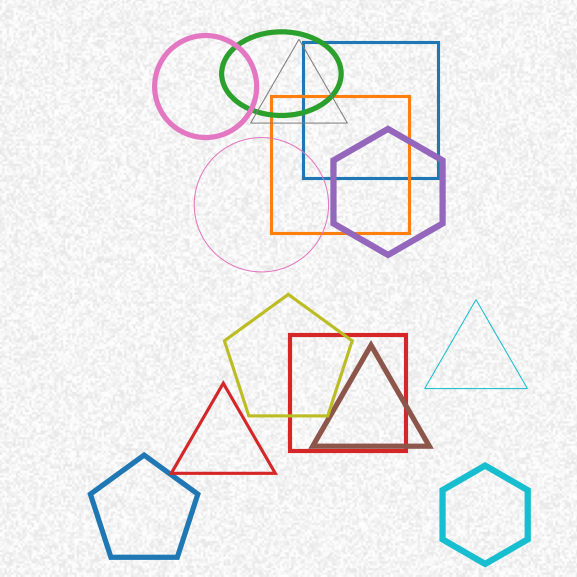[{"shape": "square", "thickness": 1.5, "radius": 0.59, "center": [0.641, 0.809]}, {"shape": "pentagon", "thickness": 2.5, "radius": 0.49, "center": [0.25, 0.113]}, {"shape": "square", "thickness": 1.5, "radius": 0.6, "center": [0.589, 0.714]}, {"shape": "oval", "thickness": 2.5, "radius": 0.52, "center": [0.487, 0.872]}, {"shape": "triangle", "thickness": 1.5, "radius": 0.52, "center": [0.387, 0.232]}, {"shape": "square", "thickness": 2, "radius": 0.5, "center": [0.602, 0.319]}, {"shape": "hexagon", "thickness": 3, "radius": 0.55, "center": [0.672, 0.667]}, {"shape": "triangle", "thickness": 2.5, "radius": 0.58, "center": [0.642, 0.285]}, {"shape": "circle", "thickness": 2.5, "radius": 0.44, "center": [0.356, 0.849]}, {"shape": "circle", "thickness": 0.5, "radius": 0.58, "center": [0.453, 0.645]}, {"shape": "triangle", "thickness": 0.5, "radius": 0.48, "center": [0.518, 0.834]}, {"shape": "pentagon", "thickness": 1.5, "radius": 0.58, "center": [0.499, 0.373]}, {"shape": "triangle", "thickness": 0.5, "radius": 0.51, "center": [0.824, 0.378]}, {"shape": "hexagon", "thickness": 3, "radius": 0.43, "center": [0.84, 0.108]}]